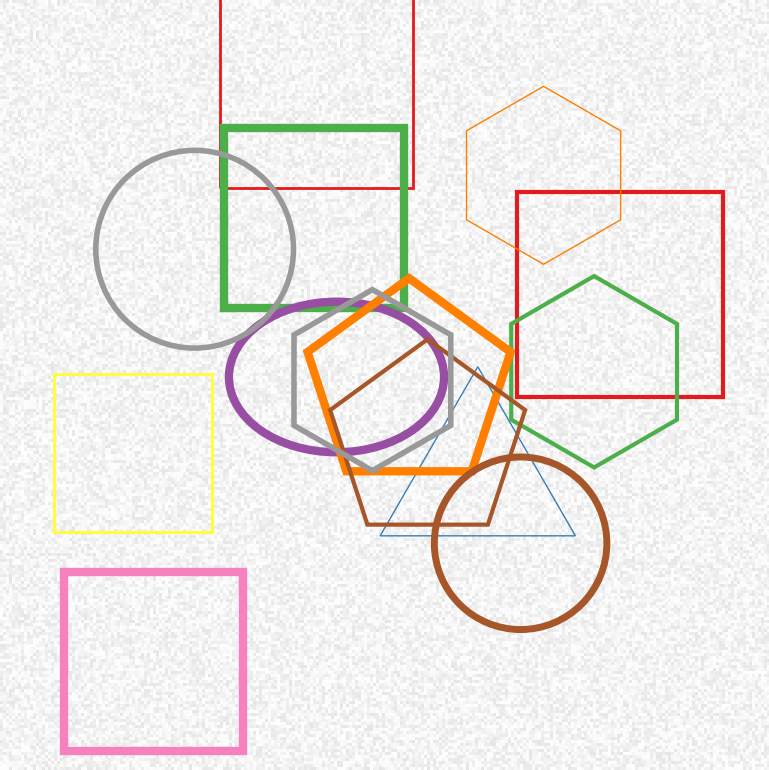[{"shape": "square", "thickness": 1.5, "radius": 0.67, "center": [0.805, 0.617]}, {"shape": "square", "thickness": 1, "radius": 0.63, "center": [0.411, 0.882]}, {"shape": "triangle", "thickness": 0.5, "radius": 0.73, "center": [0.621, 0.377]}, {"shape": "square", "thickness": 3, "radius": 0.58, "center": [0.408, 0.717]}, {"shape": "hexagon", "thickness": 1.5, "radius": 0.62, "center": [0.772, 0.517]}, {"shape": "oval", "thickness": 3, "radius": 0.7, "center": [0.437, 0.51]}, {"shape": "pentagon", "thickness": 3, "radius": 0.69, "center": [0.531, 0.5]}, {"shape": "hexagon", "thickness": 0.5, "radius": 0.58, "center": [0.706, 0.772]}, {"shape": "square", "thickness": 1, "radius": 0.51, "center": [0.173, 0.412]}, {"shape": "pentagon", "thickness": 1.5, "radius": 0.67, "center": [0.555, 0.426]}, {"shape": "circle", "thickness": 2.5, "radius": 0.56, "center": [0.676, 0.294]}, {"shape": "square", "thickness": 3, "radius": 0.58, "center": [0.199, 0.141]}, {"shape": "hexagon", "thickness": 2, "radius": 0.59, "center": [0.484, 0.506]}, {"shape": "circle", "thickness": 2, "radius": 0.64, "center": [0.253, 0.676]}]